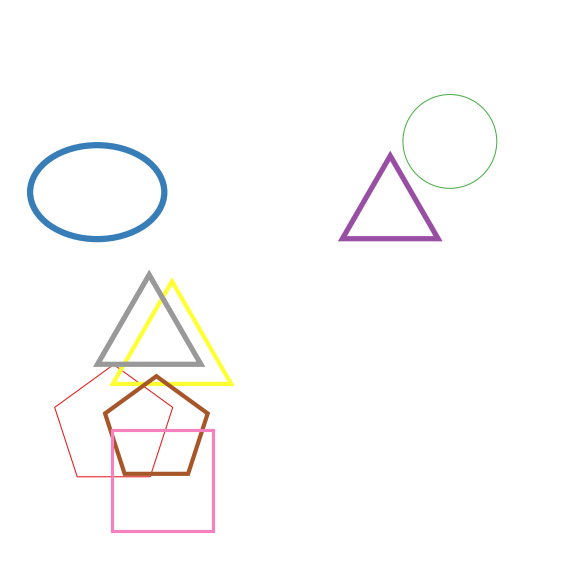[{"shape": "pentagon", "thickness": 0.5, "radius": 0.54, "center": [0.197, 0.26]}, {"shape": "oval", "thickness": 3, "radius": 0.58, "center": [0.168, 0.666]}, {"shape": "circle", "thickness": 0.5, "radius": 0.41, "center": [0.779, 0.754]}, {"shape": "triangle", "thickness": 2.5, "radius": 0.48, "center": [0.676, 0.634]}, {"shape": "triangle", "thickness": 2, "radius": 0.59, "center": [0.298, 0.394]}, {"shape": "pentagon", "thickness": 2, "radius": 0.47, "center": [0.271, 0.254]}, {"shape": "square", "thickness": 1.5, "radius": 0.44, "center": [0.281, 0.168]}, {"shape": "triangle", "thickness": 2.5, "radius": 0.52, "center": [0.258, 0.42]}]